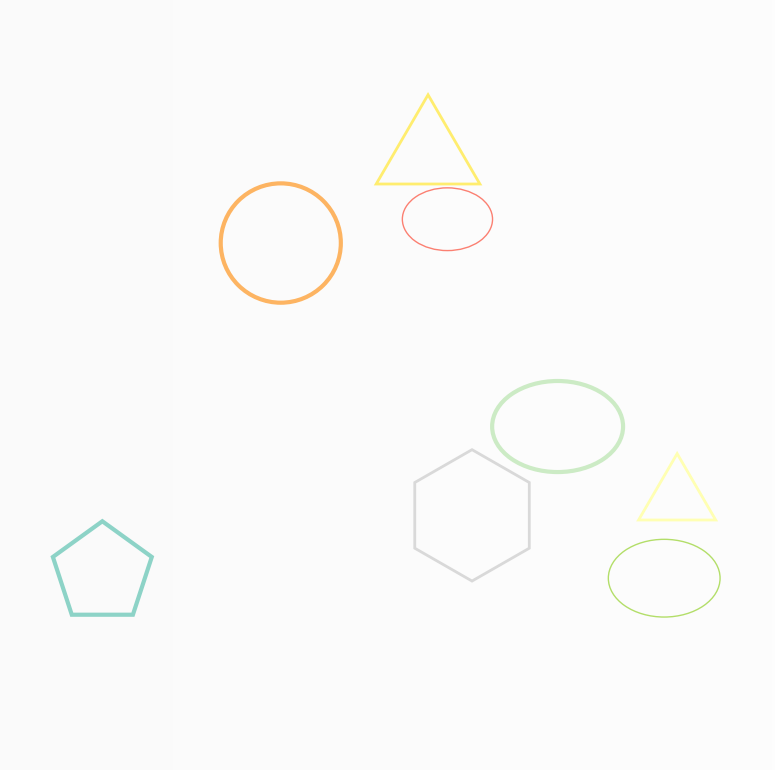[{"shape": "pentagon", "thickness": 1.5, "radius": 0.34, "center": [0.132, 0.256]}, {"shape": "triangle", "thickness": 1, "radius": 0.29, "center": [0.874, 0.353]}, {"shape": "oval", "thickness": 0.5, "radius": 0.29, "center": [0.577, 0.715]}, {"shape": "circle", "thickness": 1.5, "radius": 0.39, "center": [0.362, 0.684]}, {"shape": "oval", "thickness": 0.5, "radius": 0.36, "center": [0.857, 0.249]}, {"shape": "hexagon", "thickness": 1, "radius": 0.43, "center": [0.609, 0.331]}, {"shape": "oval", "thickness": 1.5, "radius": 0.42, "center": [0.719, 0.446]}, {"shape": "triangle", "thickness": 1, "radius": 0.39, "center": [0.552, 0.8]}]